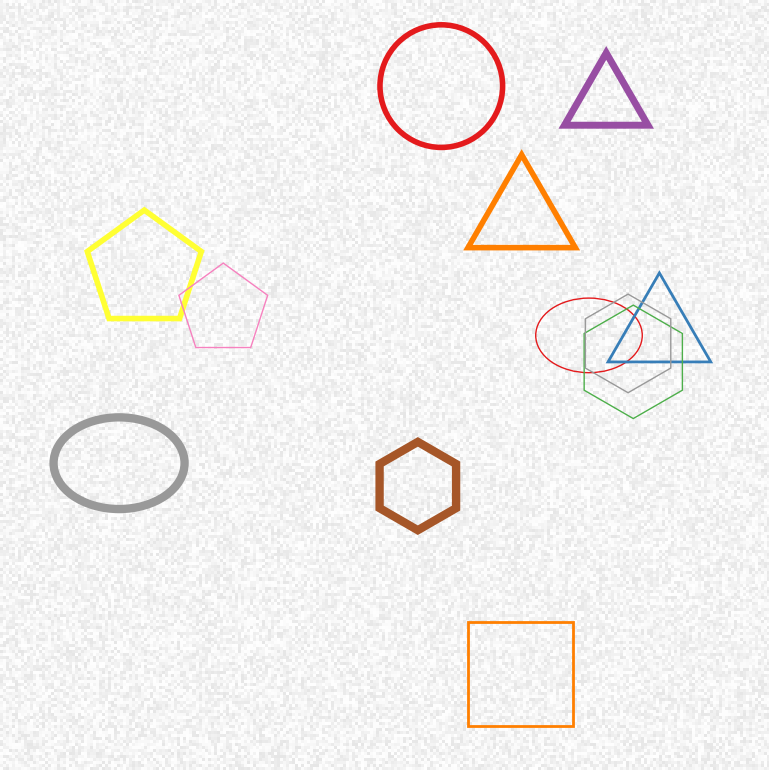[{"shape": "circle", "thickness": 2, "radius": 0.4, "center": [0.573, 0.888]}, {"shape": "oval", "thickness": 0.5, "radius": 0.35, "center": [0.765, 0.564]}, {"shape": "triangle", "thickness": 1, "radius": 0.39, "center": [0.856, 0.568]}, {"shape": "hexagon", "thickness": 0.5, "radius": 0.37, "center": [0.822, 0.53]}, {"shape": "triangle", "thickness": 2.5, "radius": 0.31, "center": [0.787, 0.869]}, {"shape": "square", "thickness": 1, "radius": 0.34, "center": [0.676, 0.125]}, {"shape": "triangle", "thickness": 2, "radius": 0.4, "center": [0.677, 0.719]}, {"shape": "pentagon", "thickness": 2, "radius": 0.39, "center": [0.187, 0.649]}, {"shape": "hexagon", "thickness": 3, "radius": 0.29, "center": [0.543, 0.369]}, {"shape": "pentagon", "thickness": 0.5, "radius": 0.3, "center": [0.29, 0.598]}, {"shape": "oval", "thickness": 3, "radius": 0.43, "center": [0.155, 0.398]}, {"shape": "hexagon", "thickness": 0.5, "radius": 0.32, "center": [0.816, 0.554]}]